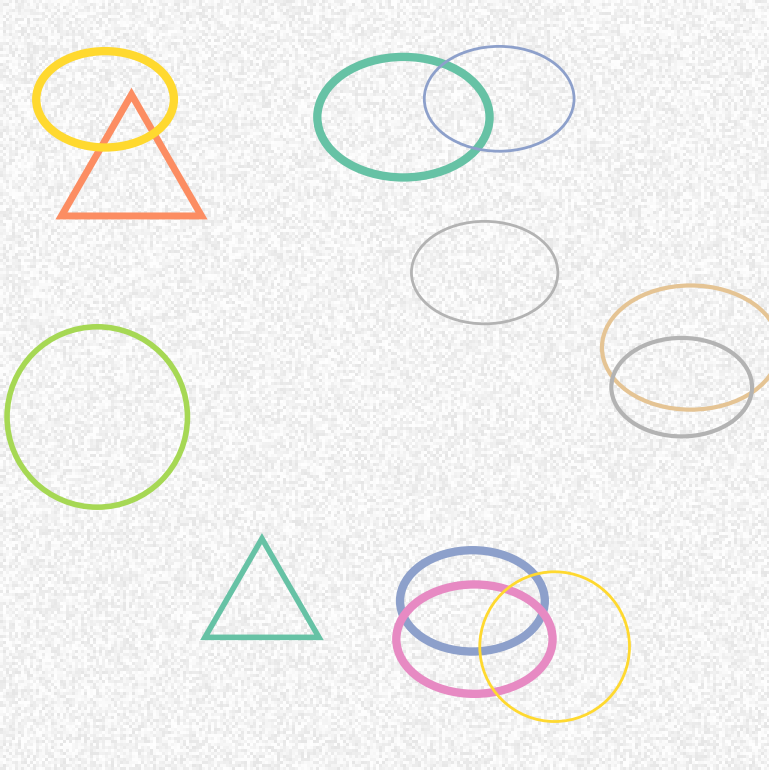[{"shape": "oval", "thickness": 3, "radius": 0.56, "center": [0.524, 0.848]}, {"shape": "triangle", "thickness": 2, "radius": 0.43, "center": [0.34, 0.215]}, {"shape": "triangle", "thickness": 2.5, "radius": 0.53, "center": [0.171, 0.772]}, {"shape": "oval", "thickness": 1, "radius": 0.49, "center": [0.648, 0.872]}, {"shape": "oval", "thickness": 3, "radius": 0.47, "center": [0.614, 0.22]}, {"shape": "oval", "thickness": 3, "radius": 0.51, "center": [0.616, 0.17]}, {"shape": "circle", "thickness": 2, "radius": 0.59, "center": [0.126, 0.458]}, {"shape": "oval", "thickness": 3, "radius": 0.45, "center": [0.136, 0.871]}, {"shape": "circle", "thickness": 1, "radius": 0.49, "center": [0.72, 0.16]}, {"shape": "oval", "thickness": 1.5, "radius": 0.58, "center": [0.897, 0.549]}, {"shape": "oval", "thickness": 1.5, "radius": 0.46, "center": [0.885, 0.497]}, {"shape": "oval", "thickness": 1, "radius": 0.48, "center": [0.629, 0.646]}]